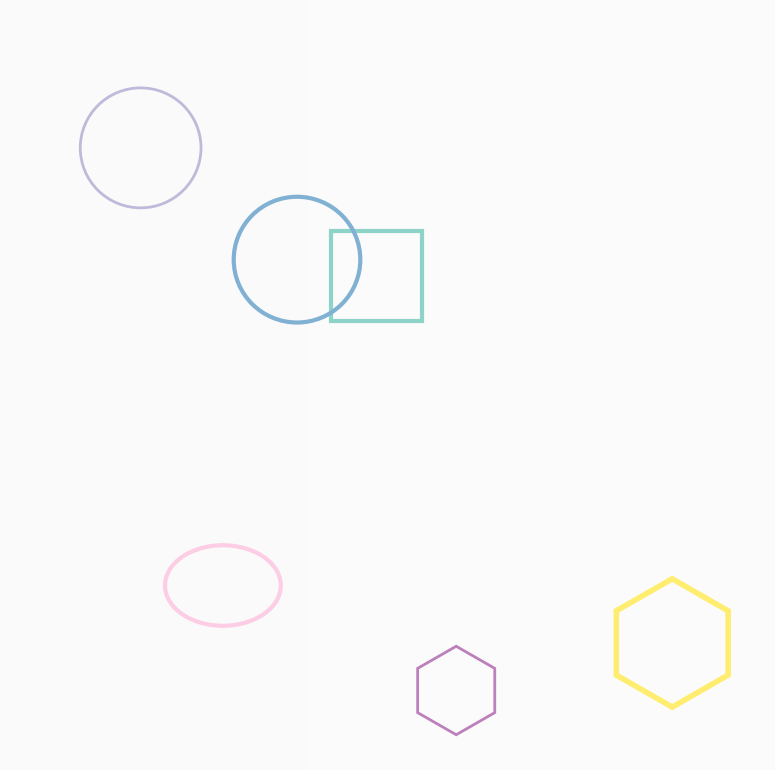[{"shape": "square", "thickness": 1.5, "radius": 0.29, "center": [0.485, 0.641]}, {"shape": "circle", "thickness": 1, "radius": 0.39, "center": [0.181, 0.808]}, {"shape": "circle", "thickness": 1.5, "radius": 0.41, "center": [0.383, 0.663]}, {"shape": "oval", "thickness": 1.5, "radius": 0.37, "center": [0.288, 0.24]}, {"shape": "hexagon", "thickness": 1, "radius": 0.29, "center": [0.589, 0.103]}, {"shape": "hexagon", "thickness": 2, "radius": 0.42, "center": [0.867, 0.165]}]